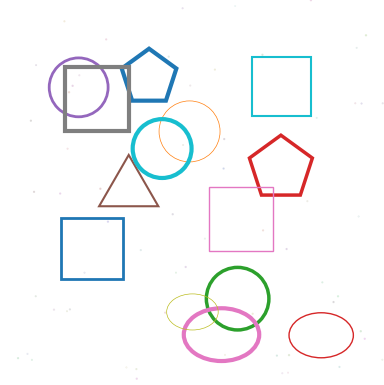[{"shape": "pentagon", "thickness": 3, "radius": 0.37, "center": [0.387, 0.799]}, {"shape": "square", "thickness": 2, "radius": 0.4, "center": [0.238, 0.354]}, {"shape": "circle", "thickness": 0.5, "radius": 0.4, "center": [0.492, 0.659]}, {"shape": "circle", "thickness": 2.5, "radius": 0.41, "center": [0.617, 0.224]}, {"shape": "pentagon", "thickness": 2.5, "radius": 0.43, "center": [0.73, 0.563]}, {"shape": "oval", "thickness": 1, "radius": 0.42, "center": [0.834, 0.129]}, {"shape": "circle", "thickness": 2, "radius": 0.38, "center": [0.204, 0.773]}, {"shape": "triangle", "thickness": 1.5, "radius": 0.44, "center": [0.334, 0.509]}, {"shape": "oval", "thickness": 3, "radius": 0.49, "center": [0.575, 0.131]}, {"shape": "square", "thickness": 1, "radius": 0.42, "center": [0.627, 0.431]}, {"shape": "square", "thickness": 3, "radius": 0.42, "center": [0.252, 0.744]}, {"shape": "oval", "thickness": 0.5, "radius": 0.33, "center": [0.5, 0.19]}, {"shape": "square", "thickness": 1.5, "radius": 0.38, "center": [0.73, 0.775]}, {"shape": "circle", "thickness": 3, "radius": 0.38, "center": [0.421, 0.614]}]